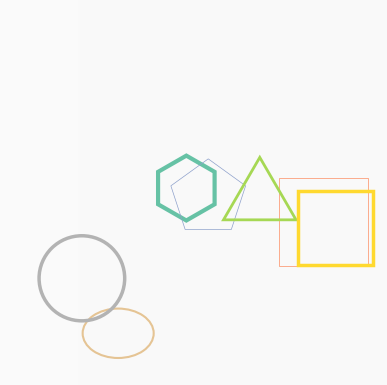[{"shape": "hexagon", "thickness": 3, "radius": 0.42, "center": [0.481, 0.512]}, {"shape": "square", "thickness": 0.5, "radius": 0.57, "center": [0.835, 0.424]}, {"shape": "pentagon", "thickness": 0.5, "radius": 0.51, "center": [0.537, 0.486]}, {"shape": "triangle", "thickness": 2, "radius": 0.54, "center": [0.67, 0.483]}, {"shape": "square", "thickness": 2.5, "radius": 0.48, "center": [0.866, 0.408]}, {"shape": "oval", "thickness": 1.5, "radius": 0.46, "center": [0.305, 0.134]}, {"shape": "circle", "thickness": 2.5, "radius": 0.55, "center": [0.211, 0.277]}]